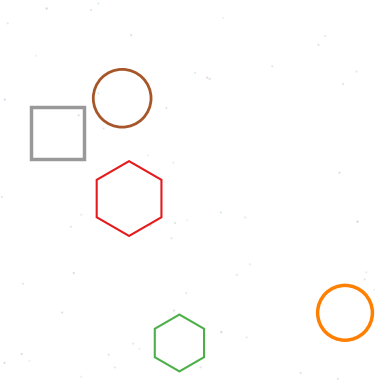[{"shape": "hexagon", "thickness": 1.5, "radius": 0.49, "center": [0.335, 0.484]}, {"shape": "hexagon", "thickness": 1.5, "radius": 0.37, "center": [0.466, 0.109]}, {"shape": "circle", "thickness": 2.5, "radius": 0.36, "center": [0.896, 0.188]}, {"shape": "circle", "thickness": 2, "radius": 0.38, "center": [0.317, 0.745]}, {"shape": "square", "thickness": 2.5, "radius": 0.34, "center": [0.15, 0.655]}]